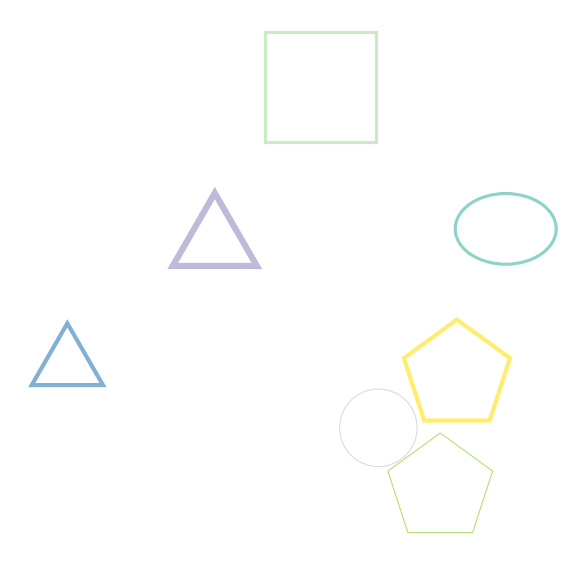[{"shape": "oval", "thickness": 1.5, "radius": 0.44, "center": [0.876, 0.603]}, {"shape": "triangle", "thickness": 3, "radius": 0.42, "center": [0.372, 0.581]}, {"shape": "triangle", "thickness": 2, "radius": 0.36, "center": [0.117, 0.368]}, {"shape": "pentagon", "thickness": 0.5, "radius": 0.48, "center": [0.762, 0.154]}, {"shape": "circle", "thickness": 0.5, "radius": 0.34, "center": [0.655, 0.258]}, {"shape": "square", "thickness": 1.5, "radius": 0.48, "center": [0.555, 0.849]}, {"shape": "pentagon", "thickness": 2, "radius": 0.48, "center": [0.791, 0.349]}]